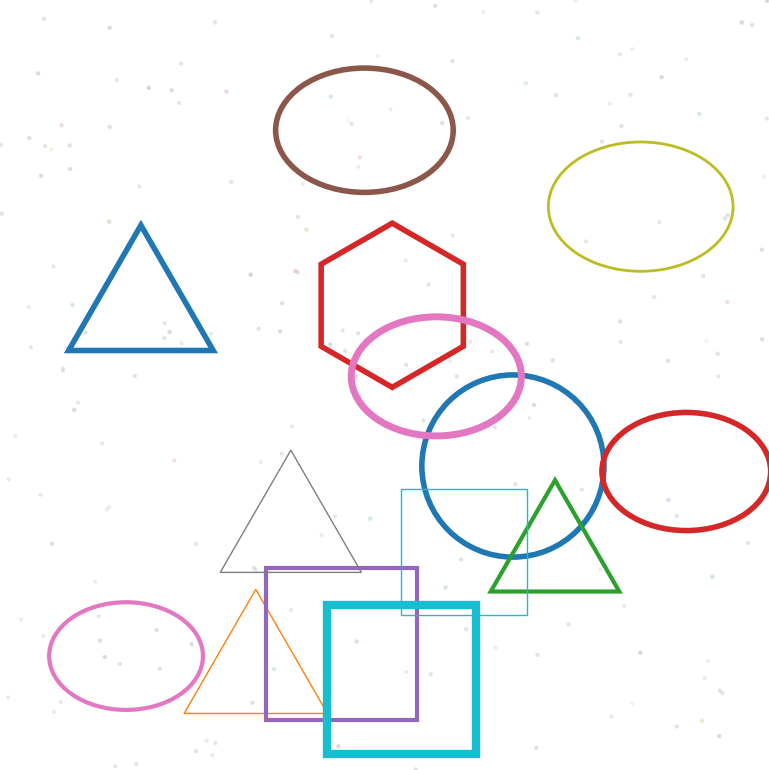[{"shape": "triangle", "thickness": 2, "radius": 0.54, "center": [0.183, 0.599]}, {"shape": "circle", "thickness": 2, "radius": 0.59, "center": [0.666, 0.395]}, {"shape": "triangle", "thickness": 0.5, "radius": 0.54, "center": [0.332, 0.127]}, {"shape": "triangle", "thickness": 1.5, "radius": 0.48, "center": [0.721, 0.28]}, {"shape": "hexagon", "thickness": 2, "radius": 0.53, "center": [0.509, 0.604]}, {"shape": "oval", "thickness": 2, "radius": 0.55, "center": [0.891, 0.388]}, {"shape": "square", "thickness": 1.5, "radius": 0.49, "center": [0.444, 0.163]}, {"shape": "oval", "thickness": 2, "radius": 0.58, "center": [0.473, 0.831]}, {"shape": "oval", "thickness": 2.5, "radius": 0.55, "center": [0.567, 0.511]}, {"shape": "oval", "thickness": 1.5, "radius": 0.5, "center": [0.164, 0.148]}, {"shape": "triangle", "thickness": 0.5, "radius": 0.53, "center": [0.378, 0.31]}, {"shape": "oval", "thickness": 1, "radius": 0.6, "center": [0.832, 0.732]}, {"shape": "square", "thickness": 3, "radius": 0.48, "center": [0.521, 0.117]}, {"shape": "square", "thickness": 0.5, "radius": 0.41, "center": [0.603, 0.283]}]